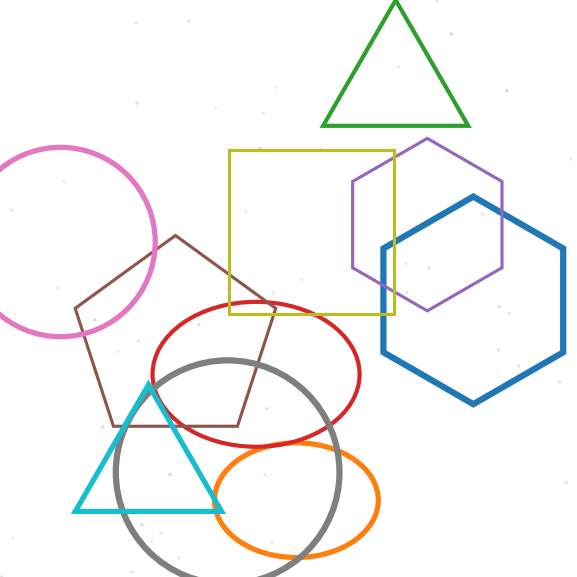[{"shape": "hexagon", "thickness": 3, "radius": 0.9, "center": [0.82, 0.479]}, {"shape": "oval", "thickness": 2.5, "radius": 0.71, "center": [0.513, 0.133]}, {"shape": "triangle", "thickness": 2, "radius": 0.73, "center": [0.685, 0.854]}, {"shape": "oval", "thickness": 2, "radius": 0.9, "center": [0.443, 0.351]}, {"shape": "hexagon", "thickness": 1.5, "radius": 0.75, "center": [0.74, 0.61]}, {"shape": "pentagon", "thickness": 1.5, "radius": 0.91, "center": [0.304, 0.409]}, {"shape": "circle", "thickness": 2.5, "radius": 0.82, "center": [0.105, 0.58]}, {"shape": "circle", "thickness": 3, "radius": 0.97, "center": [0.394, 0.181]}, {"shape": "square", "thickness": 1.5, "radius": 0.71, "center": [0.539, 0.598]}, {"shape": "triangle", "thickness": 2.5, "radius": 0.73, "center": [0.257, 0.187]}]